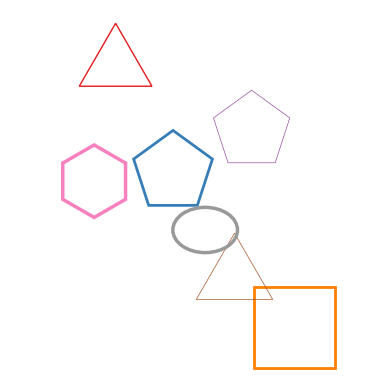[{"shape": "triangle", "thickness": 1, "radius": 0.54, "center": [0.3, 0.831]}, {"shape": "pentagon", "thickness": 2, "radius": 0.54, "center": [0.449, 0.554]}, {"shape": "pentagon", "thickness": 0.5, "radius": 0.52, "center": [0.654, 0.661]}, {"shape": "square", "thickness": 2, "radius": 0.53, "center": [0.765, 0.148]}, {"shape": "triangle", "thickness": 0.5, "radius": 0.57, "center": [0.609, 0.279]}, {"shape": "hexagon", "thickness": 2.5, "radius": 0.47, "center": [0.245, 0.529]}, {"shape": "oval", "thickness": 2.5, "radius": 0.42, "center": [0.533, 0.403]}]